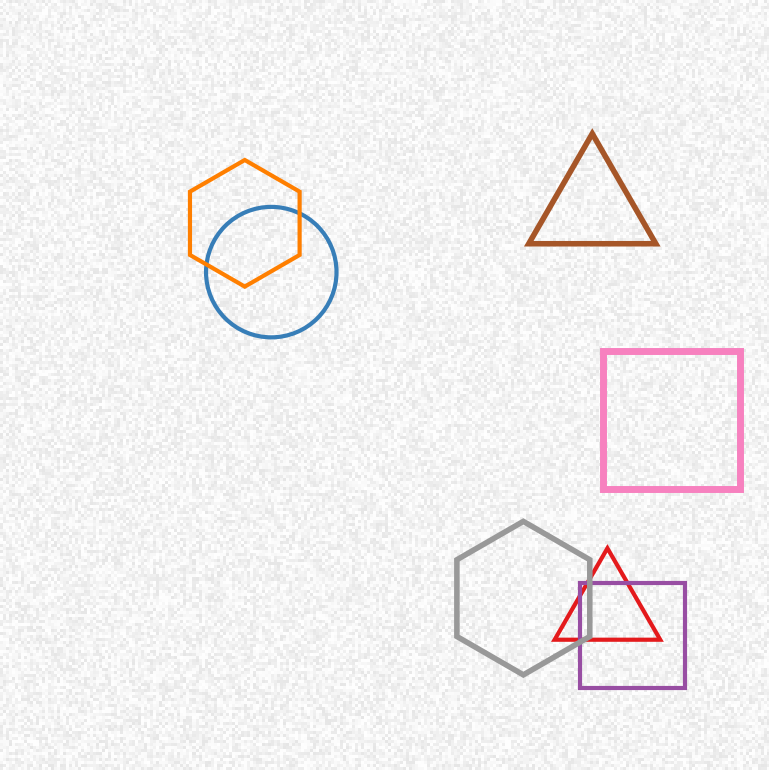[{"shape": "triangle", "thickness": 1.5, "radius": 0.4, "center": [0.789, 0.209]}, {"shape": "circle", "thickness": 1.5, "radius": 0.42, "center": [0.352, 0.647]}, {"shape": "square", "thickness": 1.5, "radius": 0.34, "center": [0.822, 0.175]}, {"shape": "hexagon", "thickness": 1.5, "radius": 0.41, "center": [0.318, 0.71]}, {"shape": "triangle", "thickness": 2, "radius": 0.48, "center": [0.769, 0.731]}, {"shape": "square", "thickness": 2.5, "radius": 0.45, "center": [0.872, 0.455]}, {"shape": "hexagon", "thickness": 2, "radius": 0.5, "center": [0.68, 0.223]}]